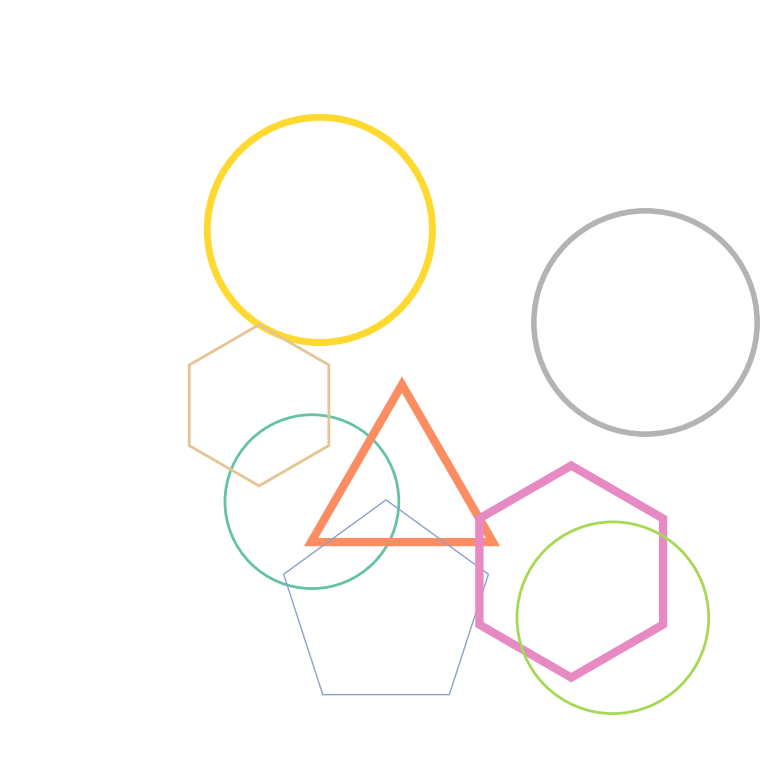[{"shape": "circle", "thickness": 1, "radius": 0.56, "center": [0.405, 0.348]}, {"shape": "triangle", "thickness": 3, "radius": 0.68, "center": [0.522, 0.364]}, {"shape": "pentagon", "thickness": 0.5, "radius": 0.7, "center": [0.501, 0.211]}, {"shape": "hexagon", "thickness": 3, "radius": 0.69, "center": [0.742, 0.258]}, {"shape": "circle", "thickness": 1, "radius": 0.62, "center": [0.796, 0.198]}, {"shape": "circle", "thickness": 2.5, "radius": 0.73, "center": [0.415, 0.701]}, {"shape": "hexagon", "thickness": 1, "radius": 0.52, "center": [0.336, 0.474]}, {"shape": "circle", "thickness": 2, "radius": 0.72, "center": [0.838, 0.581]}]